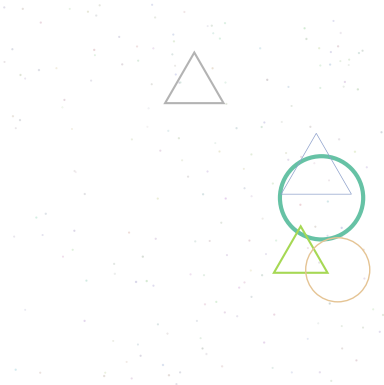[{"shape": "circle", "thickness": 3, "radius": 0.54, "center": [0.835, 0.486]}, {"shape": "triangle", "thickness": 0.5, "radius": 0.53, "center": [0.822, 0.548]}, {"shape": "triangle", "thickness": 1.5, "radius": 0.4, "center": [0.781, 0.332]}, {"shape": "circle", "thickness": 1, "radius": 0.42, "center": [0.877, 0.299]}, {"shape": "triangle", "thickness": 1.5, "radius": 0.44, "center": [0.505, 0.776]}]